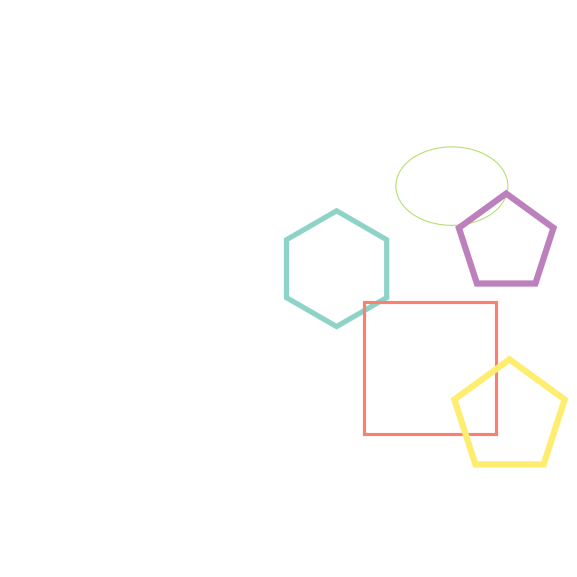[{"shape": "hexagon", "thickness": 2.5, "radius": 0.5, "center": [0.583, 0.534]}, {"shape": "square", "thickness": 1.5, "radius": 0.57, "center": [0.745, 0.361]}, {"shape": "oval", "thickness": 0.5, "radius": 0.49, "center": [0.782, 0.677]}, {"shape": "pentagon", "thickness": 3, "radius": 0.43, "center": [0.876, 0.578]}, {"shape": "pentagon", "thickness": 3, "radius": 0.5, "center": [0.882, 0.276]}]